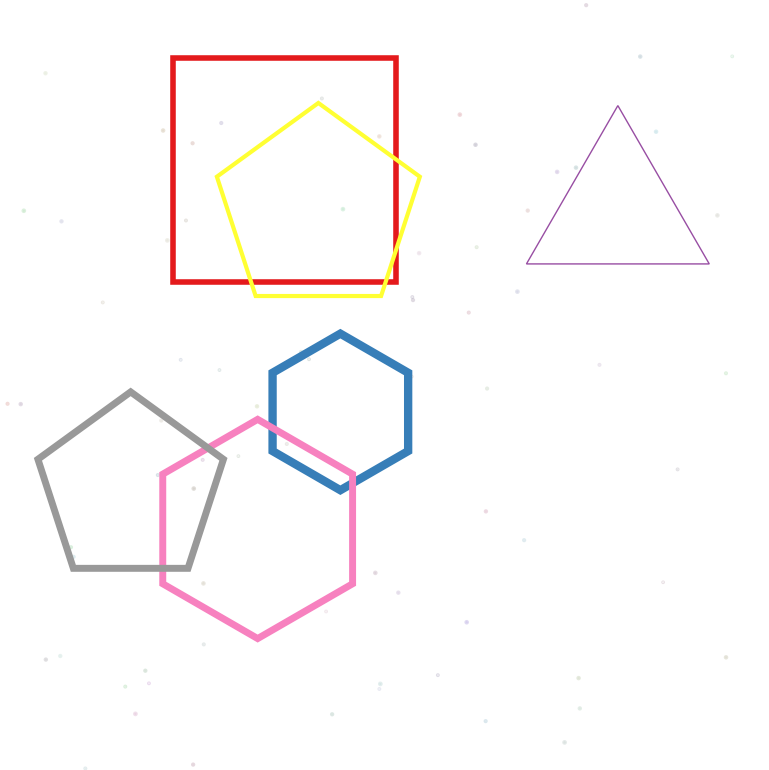[{"shape": "square", "thickness": 2, "radius": 0.72, "center": [0.369, 0.779]}, {"shape": "hexagon", "thickness": 3, "radius": 0.51, "center": [0.442, 0.465]}, {"shape": "triangle", "thickness": 0.5, "radius": 0.69, "center": [0.802, 0.726]}, {"shape": "pentagon", "thickness": 1.5, "radius": 0.69, "center": [0.413, 0.728]}, {"shape": "hexagon", "thickness": 2.5, "radius": 0.71, "center": [0.335, 0.313]}, {"shape": "pentagon", "thickness": 2.5, "radius": 0.63, "center": [0.17, 0.364]}]